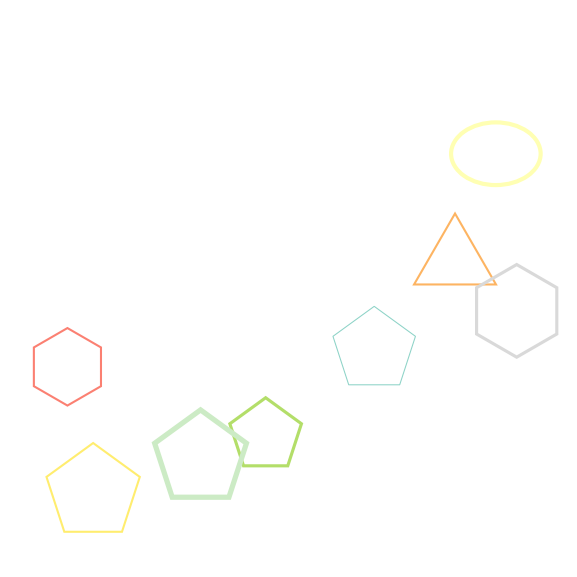[{"shape": "pentagon", "thickness": 0.5, "radius": 0.38, "center": [0.648, 0.394]}, {"shape": "oval", "thickness": 2, "radius": 0.39, "center": [0.859, 0.733]}, {"shape": "hexagon", "thickness": 1, "radius": 0.34, "center": [0.117, 0.364]}, {"shape": "triangle", "thickness": 1, "radius": 0.41, "center": [0.788, 0.547]}, {"shape": "pentagon", "thickness": 1.5, "radius": 0.33, "center": [0.46, 0.245]}, {"shape": "hexagon", "thickness": 1.5, "radius": 0.4, "center": [0.895, 0.461]}, {"shape": "pentagon", "thickness": 2.5, "radius": 0.42, "center": [0.347, 0.206]}, {"shape": "pentagon", "thickness": 1, "radius": 0.42, "center": [0.161, 0.147]}]